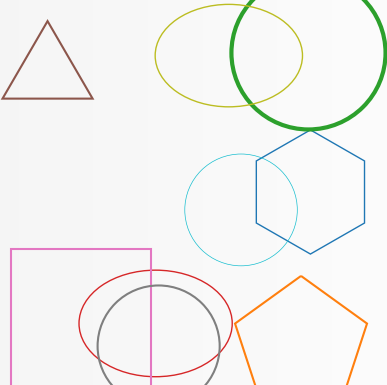[{"shape": "hexagon", "thickness": 1, "radius": 0.81, "center": [0.801, 0.501]}, {"shape": "pentagon", "thickness": 1.5, "radius": 0.9, "center": [0.777, 0.104]}, {"shape": "circle", "thickness": 3, "radius": 0.99, "center": [0.796, 0.863]}, {"shape": "oval", "thickness": 1, "radius": 0.99, "center": [0.402, 0.16]}, {"shape": "triangle", "thickness": 1.5, "radius": 0.67, "center": [0.123, 0.811]}, {"shape": "square", "thickness": 1.5, "radius": 0.9, "center": [0.209, 0.173]}, {"shape": "circle", "thickness": 1.5, "radius": 0.79, "center": [0.409, 0.101]}, {"shape": "oval", "thickness": 1, "radius": 0.95, "center": [0.591, 0.856]}, {"shape": "circle", "thickness": 0.5, "radius": 0.73, "center": [0.622, 0.455]}]